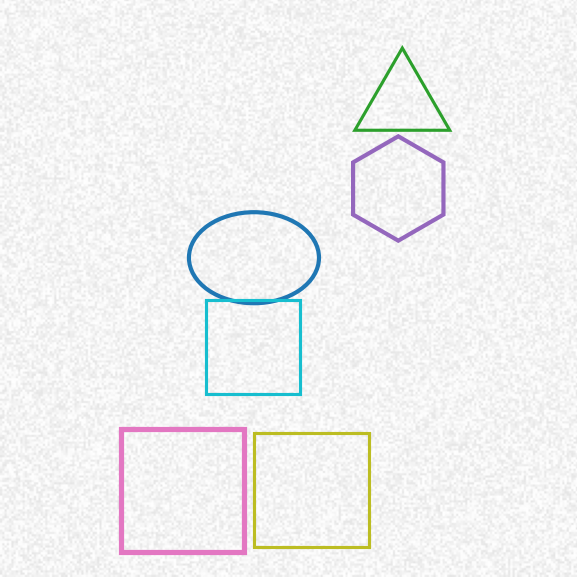[{"shape": "oval", "thickness": 2, "radius": 0.56, "center": [0.44, 0.553]}, {"shape": "triangle", "thickness": 1.5, "radius": 0.47, "center": [0.697, 0.821]}, {"shape": "hexagon", "thickness": 2, "radius": 0.45, "center": [0.69, 0.673]}, {"shape": "square", "thickness": 2.5, "radius": 0.53, "center": [0.316, 0.15]}, {"shape": "square", "thickness": 1.5, "radius": 0.5, "center": [0.539, 0.151]}, {"shape": "square", "thickness": 1.5, "radius": 0.41, "center": [0.438, 0.399]}]